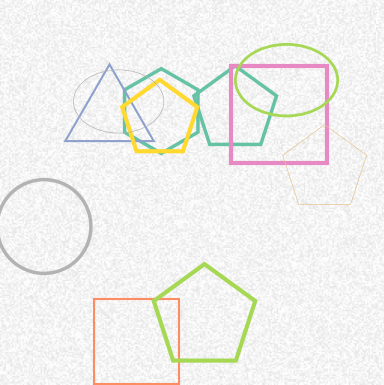[{"shape": "hexagon", "thickness": 2.5, "radius": 0.55, "center": [0.419, 0.712]}, {"shape": "pentagon", "thickness": 2.5, "radius": 0.56, "center": [0.611, 0.716]}, {"shape": "square", "thickness": 1.5, "radius": 0.55, "center": [0.355, 0.112]}, {"shape": "triangle", "thickness": 1.5, "radius": 0.66, "center": [0.284, 0.7]}, {"shape": "square", "thickness": 3, "radius": 0.63, "center": [0.725, 0.702]}, {"shape": "pentagon", "thickness": 3, "radius": 0.69, "center": [0.531, 0.175]}, {"shape": "oval", "thickness": 2, "radius": 0.66, "center": [0.744, 0.792]}, {"shape": "pentagon", "thickness": 3, "radius": 0.51, "center": [0.415, 0.69]}, {"shape": "pentagon", "thickness": 0.5, "radius": 0.57, "center": [0.843, 0.561]}, {"shape": "circle", "thickness": 2.5, "radius": 0.61, "center": [0.114, 0.412]}, {"shape": "oval", "thickness": 0.5, "radius": 0.59, "center": [0.308, 0.736]}]